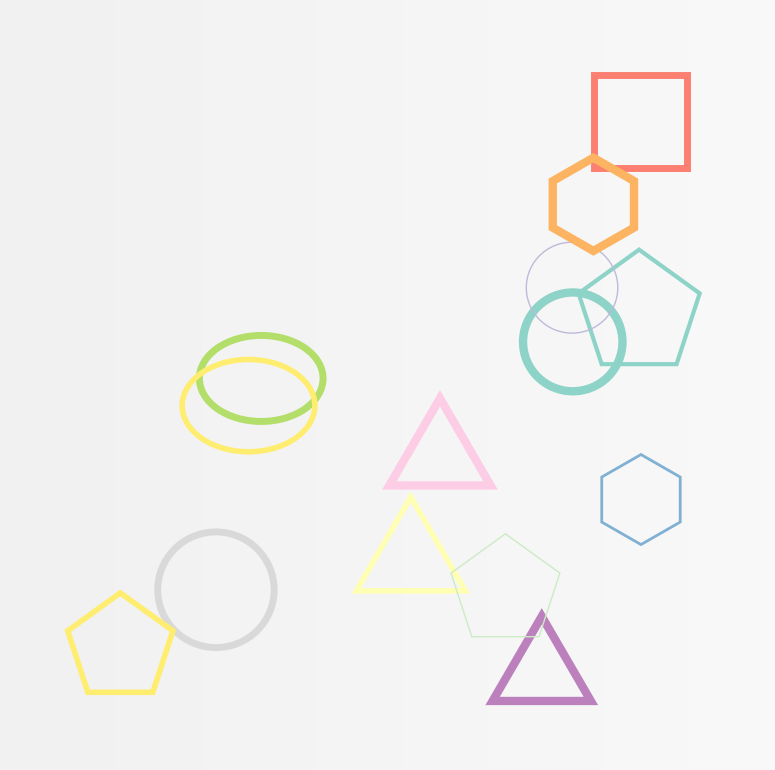[{"shape": "pentagon", "thickness": 1.5, "radius": 0.41, "center": [0.825, 0.594]}, {"shape": "circle", "thickness": 3, "radius": 0.32, "center": [0.739, 0.556]}, {"shape": "triangle", "thickness": 2, "radius": 0.41, "center": [0.53, 0.273]}, {"shape": "circle", "thickness": 0.5, "radius": 0.3, "center": [0.738, 0.626]}, {"shape": "square", "thickness": 2.5, "radius": 0.3, "center": [0.826, 0.842]}, {"shape": "hexagon", "thickness": 1, "radius": 0.29, "center": [0.827, 0.351]}, {"shape": "hexagon", "thickness": 3, "radius": 0.3, "center": [0.766, 0.735]}, {"shape": "oval", "thickness": 2.5, "radius": 0.4, "center": [0.337, 0.509]}, {"shape": "triangle", "thickness": 3, "radius": 0.38, "center": [0.568, 0.407]}, {"shape": "circle", "thickness": 2.5, "radius": 0.38, "center": [0.279, 0.234]}, {"shape": "triangle", "thickness": 3, "radius": 0.37, "center": [0.699, 0.126]}, {"shape": "pentagon", "thickness": 0.5, "radius": 0.37, "center": [0.652, 0.233]}, {"shape": "oval", "thickness": 2, "radius": 0.43, "center": [0.321, 0.473]}, {"shape": "pentagon", "thickness": 2, "radius": 0.36, "center": [0.155, 0.159]}]